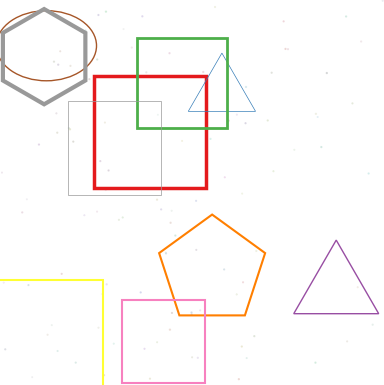[{"shape": "square", "thickness": 2.5, "radius": 0.73, "center": [0.389, 0.657]}, {"shape": "triangle", "thickness": 0.5, "radius": 0.5, "center": [0.576, 0.761]}, {"shape": "square", "thickness": 2, "radius": 0.59, "center": [0.473, 0.785]}, {"shape": "triangle", "thickness": 1, "radius": 0.64, "center": [0.873, 0.249]}, {"shape": "pentagon", "thickness": 1.5, "radius": 0.72, "center": [0.551, 0.298]}, {"shape": "square", "thickness": 1.5, "radius": 0.73, "center": [0.122, 0.128]}, {"shape": "oval", "thickness": 1, "radius": 0.65, "center": [0.121, 0.881]}, {"shape": "square", "thickness": 1.5, "radius": 0.54, "center": [0.424, 0.112]}, {"shape": "square", "thickness": 0.5, "radius": 0.61, "center": [0.297, 0.616]}, {"shape": "hexagon", "thickness": 3, "radius": 0.62, "center": [0.115, 0.853]}]